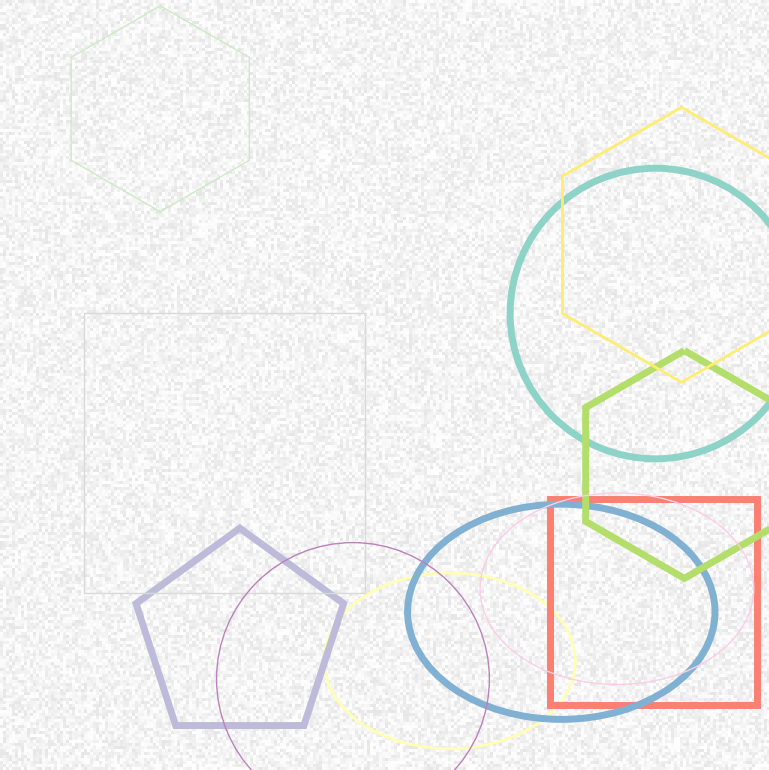[{"shape": "circle", "thickness": 2.5, "radius": 0.94, "center": [0.851, 0.593]}, {"shape": "oval", "thickness": 1, "radius": 0.82, "center": [0.584, 0.142]}, {"shape": "pentagon", "thickness": 2.5, "radius": 0.71, "center": [0.311, 0.172]}, {"shape": "square", "thickness": 2.5, "radius": 0.67, "center": [0.849, 0.218]}, {"shape": "oval", "thickness": 2.5, "radius": 1.0, "center": [0.729, 0.205]}, {"shape": "hexagon", "thickness": 2.5, "radius": 0.74, "center": [0.889, 0.397]}, {"shape": "oval", "thickness": 0.5, "radius": 0.89, "center": [0.801, 0.235]}, {"shape": "square", "thickness": 0.5, "radius": 0.91, "center": [0.292, 0.412]}, {"shape": "circle", "thickness": 0.5, "radius": 0.89, "center": [0.458, 0.118]}, {"shape": "hexagon", "thickness": 0.5, "radius": 0.67, "center": [0.208, 0.859]}, {"shape": "hexagon", "thickness": 1, "radius": 0.89, "center": [0.885, 0.682]}]